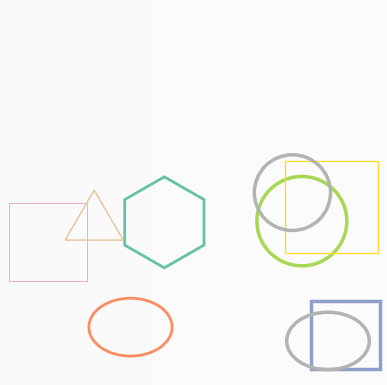[{"shape": "hexagon", "thickness": 2, "radius": 0.59, "center": [0.424, 0.422]}, {"shape": "oval", "thickness": 2, "radius": 0.54, "center": [0.337, 0.15]}, {"shape": "square", "thickness": 2.5, "radius": 0.44, "center": [0.892, 0.13]}, {"shape": "square", "thickness": 0.5, "radius": 0.51, "center": [0.124, 0.371]}, {"shape": "circle", "thickness": 2.5, "radius": 0.58, "center": [0.779, 0.426]}, {"shape": "square", "thickness": 1, "radius": 0.6, "center": [0.856, 0.462]}, {"shape": "triangle", "thickness": 1, "radius": 0.43, "center": [0.243, 0.42]}, {"shape": "oval", "thickness": 2.5, "radius": 0.53, "center": [0.846, 0.114]}, {"shape": "circle", "thickness": 2.5, "radius": 0.49, "center": [0.755, 0.5]}]